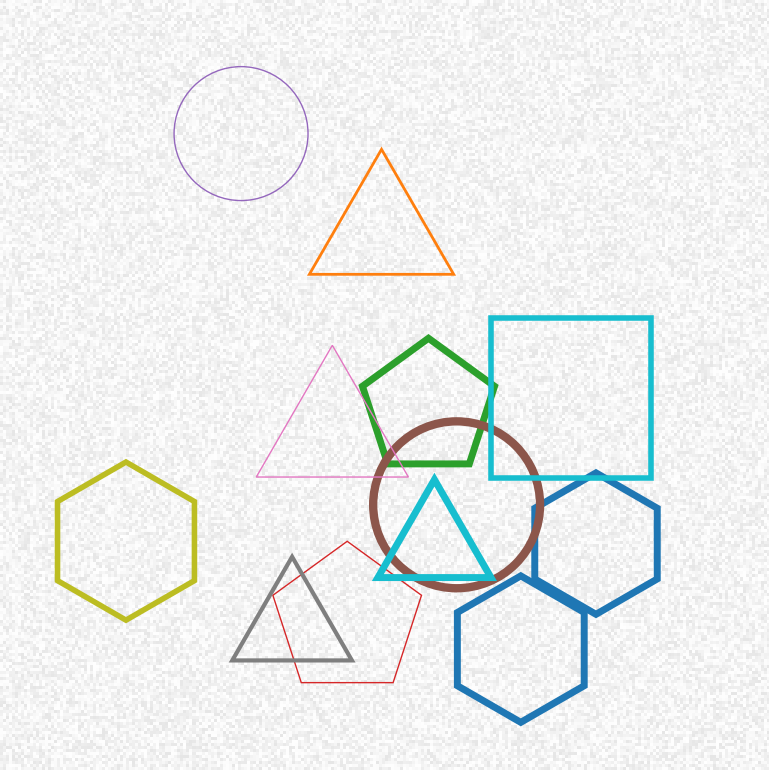[{"shape": "hexagon", "thickness": 2.5, "radius": 0.48, "center": [0.676, 0.157]}, {"shape": "hexagon", "thickness": 2.5, "radius": 0.46, "center": [0.774, 0.294]}, {"shape": "triangle", "thickness": 1, "radius": 0.54, "center": [0.495, 0.698]}, {"shape": "pentagon", "thickness": 2.5, "radius": 0.45, "center": [0.556, 0.471]}, {"shape": "pentagon", "thickness": 0.5, "radius": 0.51, "center": [0.451, 0.196]}, {"shape": "circle", "thickness": 0.5, "radius": 0.43, "center": [0.313, 0.826]}, {"shape": "circle", "thickness": 3, "radius": 0.54, "center": [0.593, 0.344]}, {"shape": "triangle", "thickness": 0.5, "radius": 0.57, "center": [0.432, 0.438]}, {"shape": "triangle", "thickness": 1.5, "radius": 0.45, "center": [0.379, 0.187]}, {"shape": "hexagon", "thickness": 2, "radius": 0.51, "center": [0.164, 0.297]}, {"shape": "square", "thickness": 2, "radius": 0.52, "center": [0.742, 0.483]}, {"shape": "triangle", "thickness": 2.5, "radius": 0.42, "center": [0.564, 0.292]}]